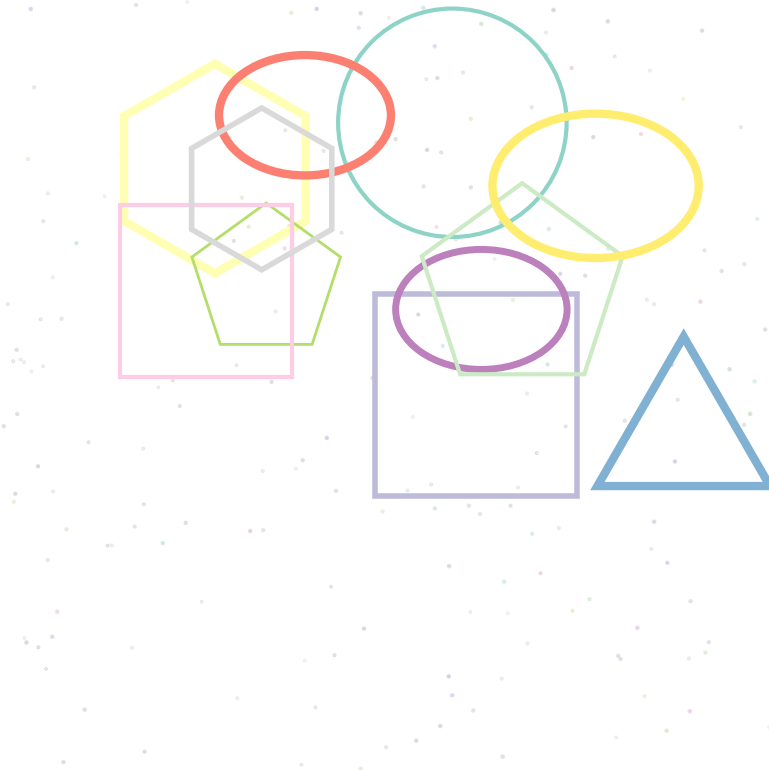[{"shape": "circle", "thickness": 1.5, "radius": 0.74, "center": [0.587, 0.841]}, {"shape": "hexagon", "thickness": 3, "radius": 0.68, "center": [0.279, 0.781]}, {"shape": "square", "thickness": 2, "radius": 0.66, "center": [0.618, 0.487]}, {"shape": "oval", "thickness": 3, "radius": 0.56, "center": [0.396, 0.85]}, {"shape": "triangle", "thickness": 3, "radius": 0.65, "center": [0.888, 0.433]}, {"shape": "pentagon", "thickness": 1, "radius": 0.51, "center": [0.346, 0.635]}, {"shape": "square", "thickness": 1.5, "radius": 0.56, "center": [0.267, 0.622]}, {"shape": "hexagon", "thickness": 2, "radius": 0.53, "center": [0.34, 0.755]}, {"shape": "oval", "thickness": 2.5, "radius": 0.56, "center": [0.625, 0.598]}, {"shape": "pentagon", "thickness": 1.5, "radius": 0.69, "center": [0.678, 0.625]}, {"shape": "oval", "thickness": 3, "radius": 0.67, "center": [0.773, 0.759]}]